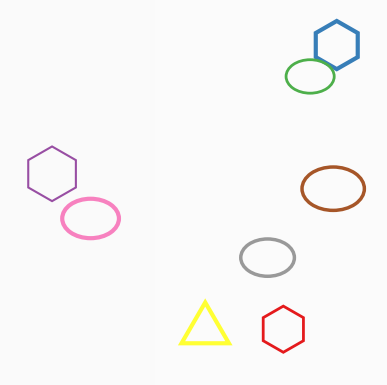[{"shape": "hexagon", "thickness": 2, "radius": 0.3, "center": [0.731, 0.145]}, {"shape": "hexagon", "thickness": 3, "radius": 0.31, "center": [0.869, 0.883]}, {"shape": "oval", "thickness": 2, "radius": 0.31, "center": [0.8, 0.801]}, {"shape": "hexagon", "thickness": 1.5, "radius": 0.35, "center": [0.134, 0.549]}, {"shape": "triangle", "thickness": 3, "radius": 0.35, "center": [0.53, 0.144]}, {"shape": "oval", "thickness": 2.5, "radius": 0.4, "center": [0.86, 0.51]}, {"shape": "oval", "thickness": 3, "radius": 0.37, "center": [0.234, 0.433]}, {"shape": "oval", "thickness": 2.5, "radius": 0.35, "center": [0.691, 0.331]}]